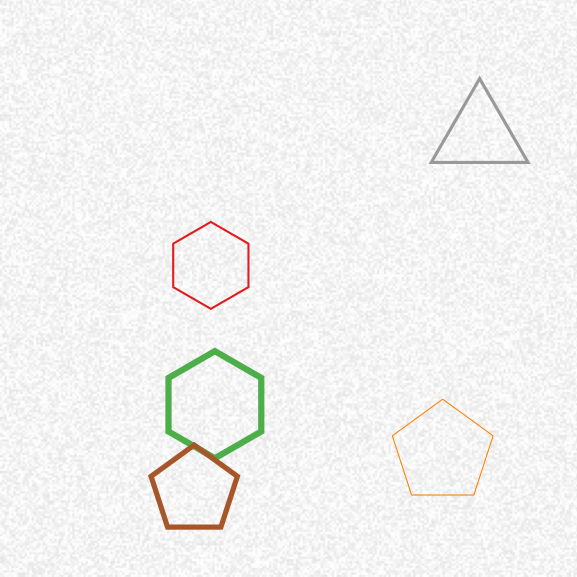[{"shape": "hexagon", "thickness": 1, "radius": 0.38, "center": [0.365, 0.54]}, {"shape": "hexagon", "thickness": 3, "radius": 0.46, "center": [0.372, 0.298]}, {"shape": "pentagon", "thickness": 0.5, "radius": 0.46, "center": [0.767, 0.216]}, {"shape": "pentagon", "thickness": 2.5, "radius": 0.39, "center": [0.336, 0.15]}, {"shape": "triangle", "thickness": 1.5, "radius": 0.48, "center": [0.831, 0.766]}]